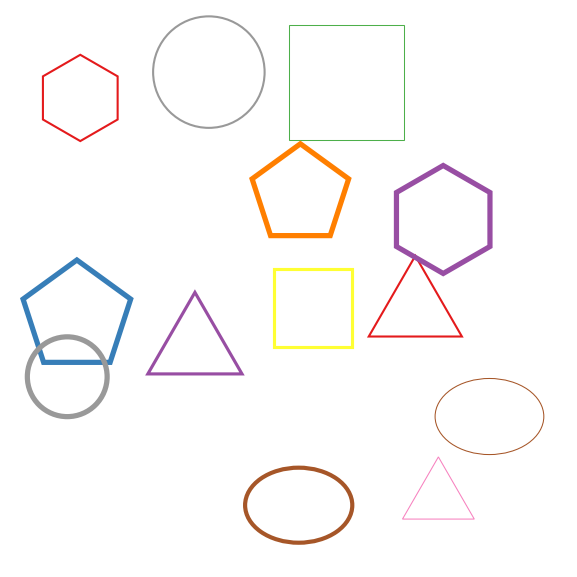[{"shape": "triangle", "thickness": 1, "radius": 0.47, "center": [0.719, 0.463]}, {"shape": "hexagon", "thickness": 1, "radius": 0.37, "center": [0.139, 0.83]}, {"shape": "pentagon", "thickness": 2.5, "radius": 0.49, "center": [0.133, 0.451]}, {"shape": "square", "thickness": 0.5, "radius": 0.5, "center": [0.6, 0.856]}, {"shape": "hexagon", "thickness": 2.5, "radius": 0.47, "center": [0.767, 0.619]}, {"shape": "triangle", "thickness": 1.5, "radius": 0.47, "center": [0.338, 0.399]}, {"shape": "pentagon", "thickness": 2.5, "radius": 0.44, "center": [0.52, 0.662]}, {"shape": "square", "thickness": 1.5, "radius": 0.34, "center": [0.541, 0.466]}, {"shape": "oval", "thickness": 0.5, "radius": 0.47, "center": [0.848, 0.278]}, {"shape": "oval", "thickness": 2, "radius": 0.46, "center": [0.517, 0.124]}, {"shape": "triangle", "thickness": 0.5, "radius": 0.36, "center": [0.759, 0.136]}, {"shape": "circle", "thickness": 2.5, "radius": 0.35, "center": [0.116, 0.347]}, {"shape": "circle", "thickness": 1, "radius": 0.48, "center": [0.362, 0.874]}]